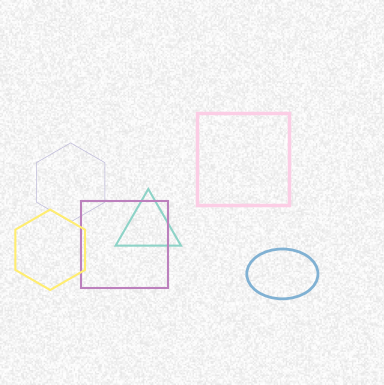[{"shape": "triangle", "thickness": 1.5, "radius": 0.49, "center": [0.385, 0.411]}, {"shape": "hexagon", "thickness": 0.5, "radius": 0.51, "center": [0.184, 0.526]}, {"shape": "oval", "thickness": 2, "radius": 0.46, "center": [0.733, 0.289]}, {"shape": "square", "thickness": 2.5, "radius": 0.6, "center": [0.632, 0.588]}, {"shape": "square", "thickness": 1.5, "radius": 0.57, "center": [0.322, 0.365]}, {"shape": "hexagon", "thickness": 1.5, "radius": 0.52, "center": [0.13, 0.351]}]